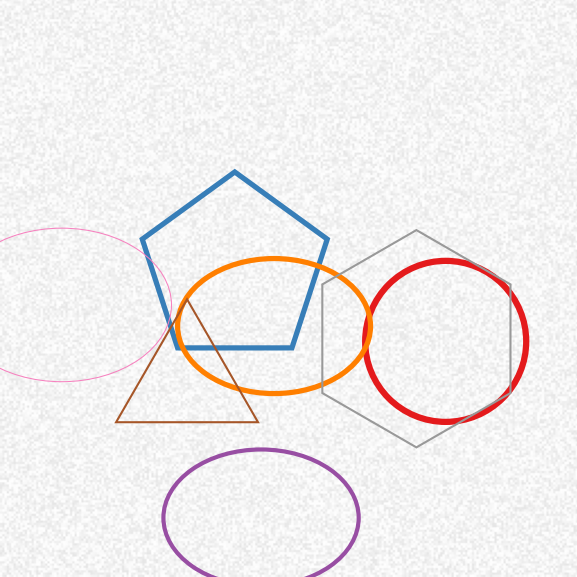[{"shape": "circle", "thickness": 3, "radius": 0.7, "center": [0.772, 0.408]}, {"shape": "pentagon", "thickness": 2.5, "radius": 0.84, "center": [0.407, 0.533]}, {"shape": "oval", "thickness": 2, "radius": 0.85, "center": [0.452, 0.102]}, {"shape": "oval", "thickness": 2.5, "radius": 0.84, "center": [0.475, 0.435]}, {"shape": "triangle", "thickness": 1, "radius": 0.71, "center": [0.324, 0.339]}, {"shape": "oval", "thickness": 0.5, "radius": 0.95, "center": [0.107, 0.471]}, {"shape": "hexagon", "thickness": 1, "radius": 0.94, "center": [0.721, 0.413]}]